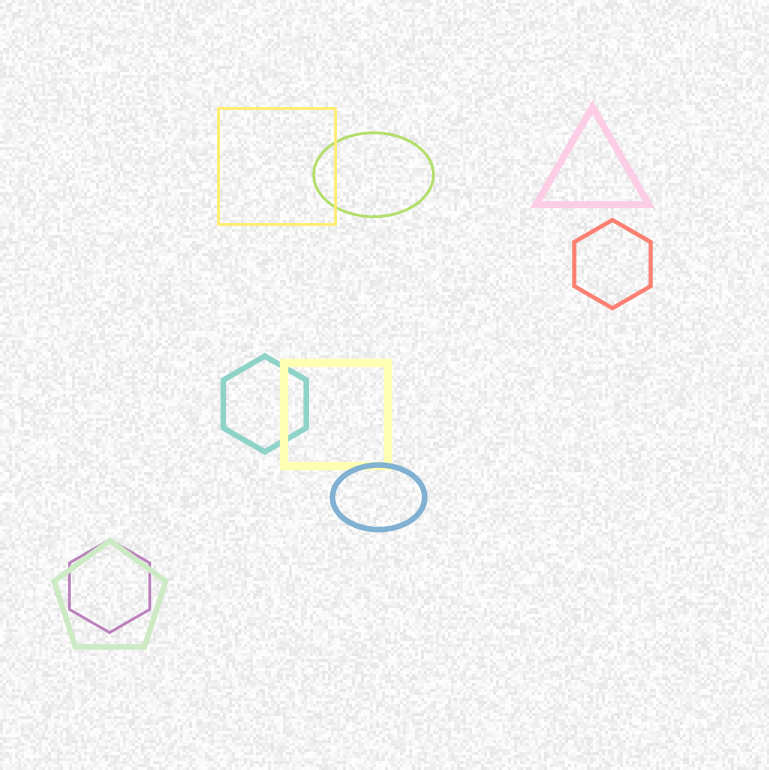[{"shape": "hexagon", "thickness": 2, "radius": 0.31, "center": [0.344, 0.475]}, {"shape": "square", "thickness": 3, "radius": 0.34, "center": [0.436, 0.462]}, {"shape": "hexagon", "thickness": 1.5, "radius": 0.29, "center": [0.795, 0.657]}, {"shape": "oval", "thickness": 2, "radius": 0.3, "center": [0.492, 0.354]}, {"shape": "oval", "thickness": 1, "radius": 0.39, "center": [0.485, 0.773]}, {"shape": "triangle", "thickness": 2.5, "radius": 0.42, "center": [0.769, 0.777]}, {"shape": "hexagon", "thickness": 1, "radius": 0.3, "center": [0.142, 0.239]}, {"shape": "pentagon", "thickness": 2, "radius": 0.38, "center": [0.143, 0.222]}, {"shape": "square", "thickness": 1, "radius": 0.38, "center": [0.359, 0.785]}]